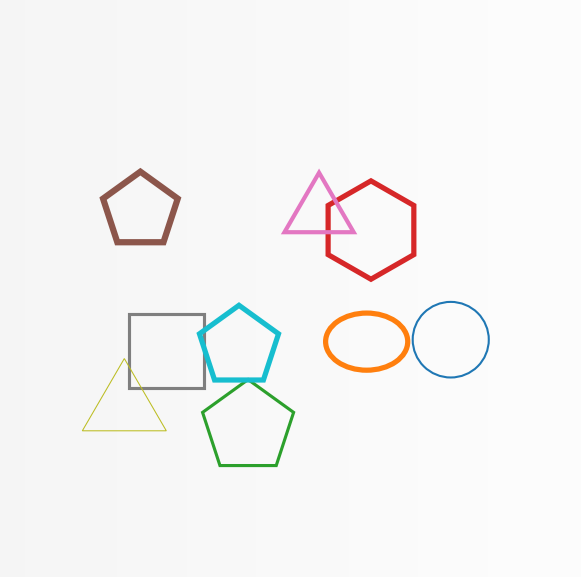[{"shape": "circle", "thickness": 1, "radius": 0.33, "center": [0.775, 0.411]}, {"shape": "oval", "thickness": 2.5, "radius": 0.35, "center": [0.631, 0.408]}, {"shape": "pentagon", "thickness": 1.5, "radius": 0.41, "center": [0.427, 0.26]}, {"shape": "hexagon", "thickness": 2.5, "radius": 0.43, "center": [0.638, 0.601]}, {"shape": "pentagon", "thickness": 3, "radius": 0.34, "center": [0.242, 0.634]}, {"shape": "triangle", "thickness": 2, "radius": 0.34, "center": [0.549, 0.631]}, {"shape": "square", "thickness": 1.5, "radius": 0.32, "center": [0.286, 0.391]}, {"shape": "triangle", "thickness": 0.5, "radius": 0.42, "center": [0.214, 0.295]}, {"shape": "pentagon", "thickness": 2.5, "radius": 0.36, "center": [0.411, 0.399]}]